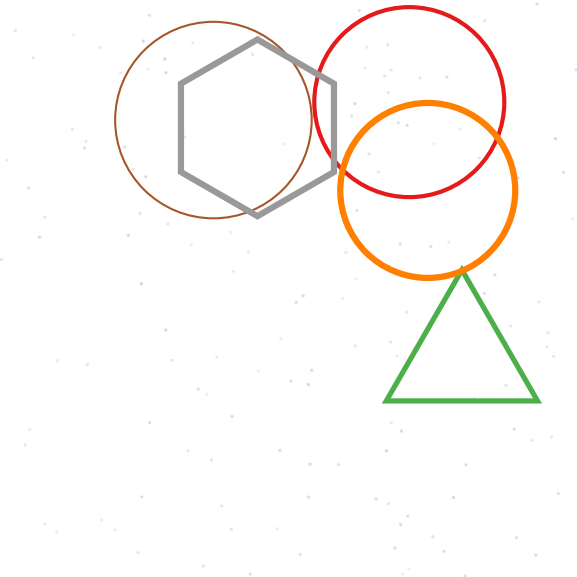[{"shape": "circle", "thickness": 2, "radius": 0.82, "center": [0.709, 0.822]}, {"shape": "triangle", "thickness": 2.5, "radius": 0.76, "center": [0.8, 0.381]}, {"shape": "circle", "thickness": 3, "radius": 0.76, "center": [0.741, 0.669]}, {"shape": "circle", "thickness": 1, "radius": 0.85, "center": [0.37, 0.791]}, {"shape": "hexagon", "thickness": 3, "radius": 0.76, "center": [0.446, 0.778]}]